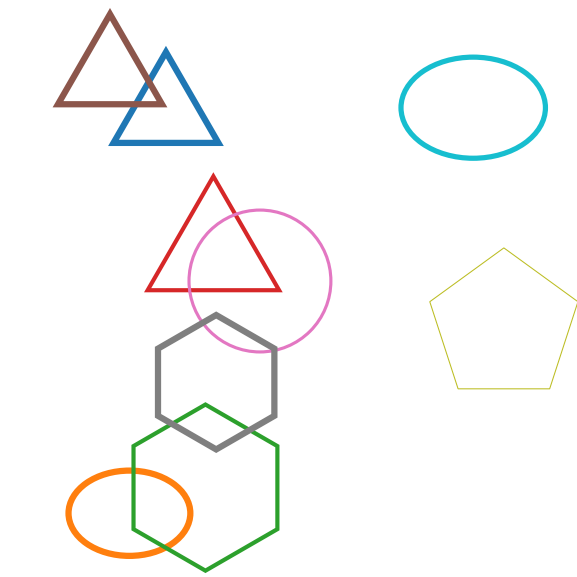[{"shape": "triangle", "thickness": 3, "radius": 0.52, "center": [0.287, 0.804]}, {"shape": "oval", "thickness": 3, "radius": 0.53, "center": [0.224, 0.11]}, {"shape": "hexagon", "thickness": 2, "radius": 0.72, "center": [0.356, 0.155]}, {"shape": "triangle", "thickness": 2, "radius": 0.66, "center": [0.369, 0.562]}, {"shape": "triangle", "thickness": 3, "radius": 0.52, "center": [0.19, 0.871]}, {"shape": "circle", "thickness": 1.5, "radius": 0.61, "center": [0.45, 0.513]}, {"shape": "hexagon", "thickness": 3, "radius": 0.58, "center": [0.374, 0.337]}, {"shape": "pentagon", "thickness": 0.5, "radius": 0.67, "center": [0.873, 0.435]}, {"shape": "oval", "thickness": 2.5, "radius": 0.63, "center": [0.819, 0.813]}]